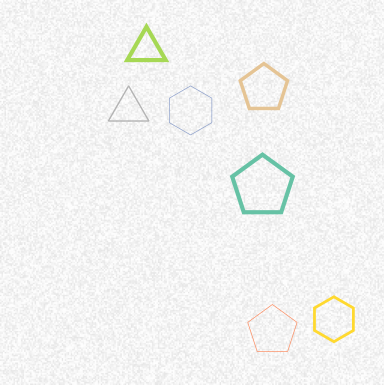[{"shape": "pentagon", "thickness": 3, "radius": 0.41, "center": [0.682, 0.516]}, {"shape": "pentagon", "thickness": 0.5, "radius": 0.34, "center": [0.708, 0.142]}, {"shape": "hexagon", "thickness": 0.5, "radius": 0.32, "center": [0.495, 0.713]}, {"shape": "triangle", "thickness": 3, "radius": 0.29, "center": [0.38, 0.873]}, {"shape": "hexagon", "thickness": 2, "radius": 0.29, "center": [0.867, 0.171]}, {"shape": "pentagon", "thickness": 2.5, "radius": 0.32, "center": [0.685, 0.77]}, {"shape": "triangle", "thickness": 1, "radius": 0.3, "center": [0.334, 0.716]}]